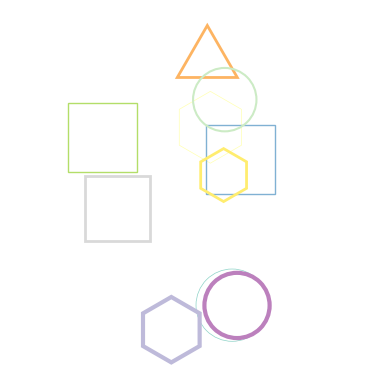[{"shape": "circle", "thickness": 0.5, "radius": 0.47, "center": [0.603, 0.207]}, {"shape": "hexagon", "thickness": 0.5, "radius": 0.47, "center": [0.546, 0.669]}, {"shape": "hexagon", "thickness": 3, "radius": 0.42, "center": [0.445, 0.144]}, {"shape": "square", "thickness": 1, "radius": 0.45, "center": [0.625, 0.586]}, {"shape": "triangle", "thickness": 2, "radius": 0.45, "center": [0.538, 0.844]}, {"shape": "square", "thickness": 1, "radius": 0.45, "center": [0.265, 0.643]}, {"shape": "square", "thickness": 2, "radius": 0.42, "center": [0.306, 0.458]}, {"shape": "circle", "thickness": 3, "radius": 0.42, "center": [0.616, 0.207]}, {"shape": "circle", "thickness": 1.5, "radius": 0.41, "center": [0.584, 0.741]}, {"shape": "hexagon", "thickness": 2, "radius": 0.34, "center": [0.581, 0.545]}]